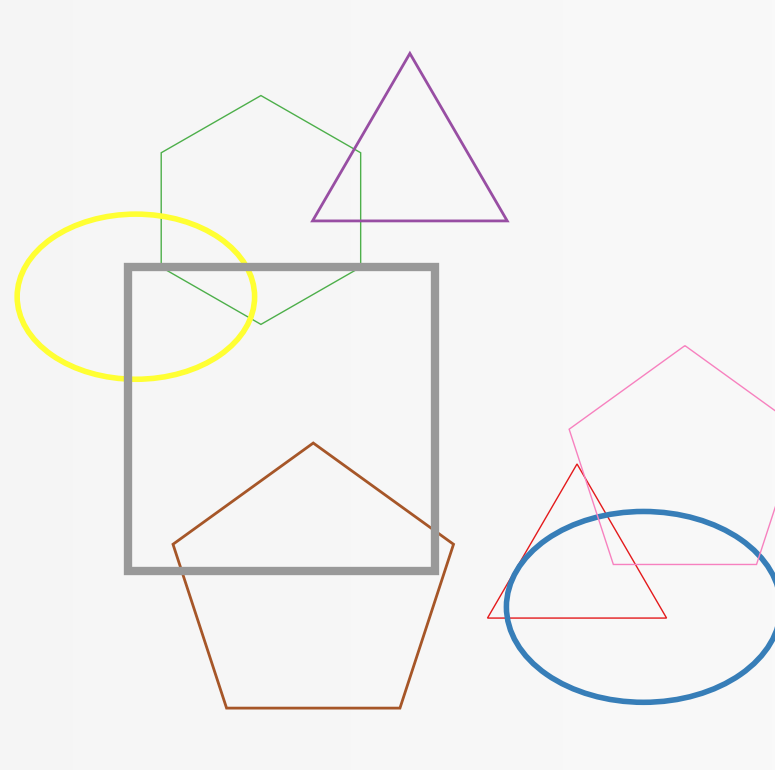[{"shape": "triangle", "thickness": 0.5, "radius": 0.67, "center": [0.745, 0.264]}, {"shape": "oval", "thickness": 2, "radius": 0.89, "center": [0.83, 0.212]}, {"shape": "hexagon", "thickness": 0.5, "radius": 0.74, "center": [0.337, 0.727]}, {"shape": "triangle", "thickness": 1, "radius": 0.73, "center": [0.529, 0.786]}, {"shape": "oval", "thickness": 2, "radius": 0.77, "center": [0.175, 0.615]}, {"shape": "pentagon", "thickness": 1, "radius": 0.95, "center": [0.404, 0.234]}, {"shape": "pentagon", "thickness": 0.5, "radius": 0.79, "center": [0.884, 0.394]}, {"shape": "square", "thickness": 3, "radius": 0.99, "center": [0.363, 0.456]}]